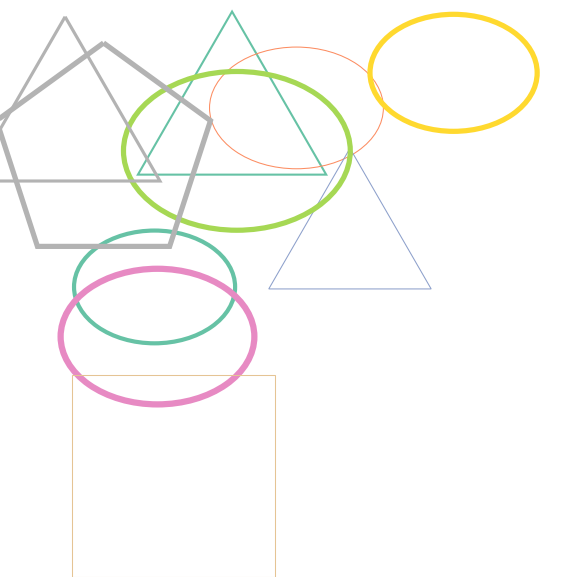[{"shape": "oval", "thickness": 2, "radius": 0.7, "center": [0.268, 0.502]}, {"shape": "triangle", "thickness": 1, "radius": 0.94, "center": [0.402, 0.791]}, {"shape": "oval", "thickness": 0.5, "radius": 0.75, "center": [0.513, 0.812]}, {"shape": "triangle", "thickness": 0.5, "radius": 0.81, "center": [0.606, 0.58]}, {"shape": "oval", "thickness": 3, "radius": 0.84, "center": [0.273, 0.416]}, {"shape": "oval", "thickness": 2.5, "radius": 0.98, "center": [0.41, 0.738]}, {"shape": "oval", "thickness": 2.5, "radius": 0.72, "center": [0.785, 0.873]}, {"shape": "square", "thickness": 0.5, "radius": 0.88, "center": [0.301, 0.175]}, {"shape": "pentagon", "thickness": 2.5, "radius": 0.97, "center": [0.179, 0.73]}, {"shape": "triangle", "thickness": 1.5, "radius": 0.95, "center": [0.113, 0.781]}]